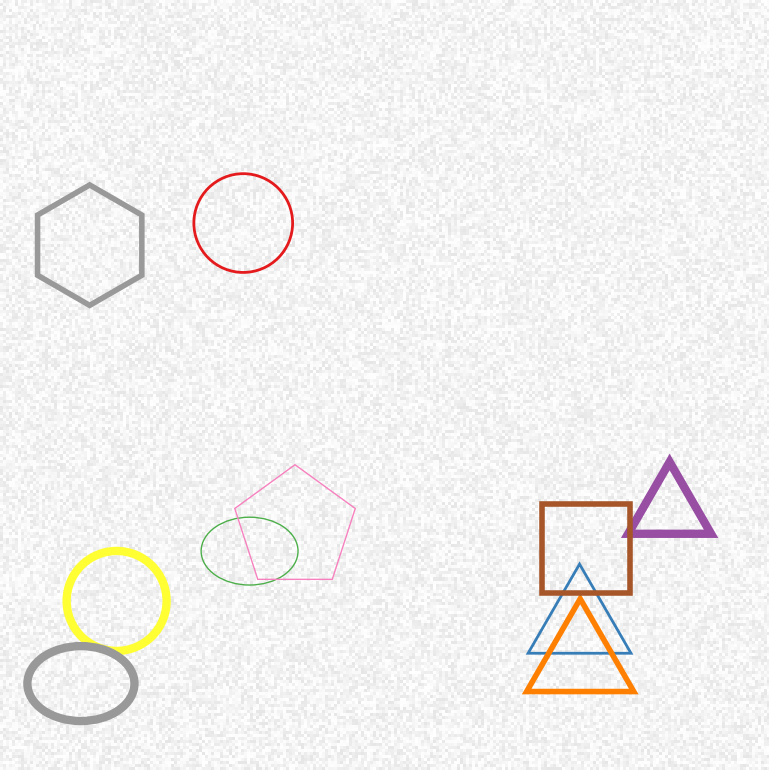[{"shape": "circle", "thickness": 1, "radius": 0.32, "center": [0.316, 0.71]}, {"shape": "triangle", "thickness": 1, "radius": 0.39, "center": [0.753, 0.19]}, {"shape": "oval", "thickness": 0.5, "radius": 0.31, "center": [0.324, 0.284]}, {"shape": "triangle", "thickness": 3, "radius": 0.31, "center": [0.87, 0.338]}, {"shape": "triangle", "thickness": 2, "radius": 0.4, "center": [0.753, 0.142]}, {"shape": "circle", "thickness": 3, "radius": 0.32, "center": [0.151, 0.22]}, {"shape": "square", "thickness": 2, "radius": 0.29, "center": [0.761, 0.288]}, {"shape": "pentagon", "thickness": 0.5, "radius": 0.41, "center": [0.383, 0.314]}, {"shape": "hexagon", "thickness": 2, "radius": 0.39, "center": [0.116, 0.682]}, {"shape": "oval", "thickness": 3, "radius": 0.35, "center": [0.105, 0.112]}]